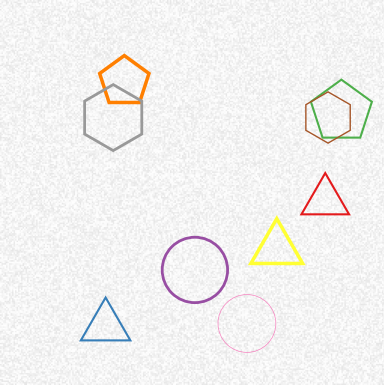[{"shape": "triangle", "thickness": 1.5, "radius": 0.36, "center": [0.845, 0.479]}, {"shape": "triangle", "thickness": 1.5, "radius": 0.37, "center": [0.274, 0.153]}, {"shape": "pentagon", "thickness": 1.5, "radius": 0.42, "center": [0.887, 0.71]}, {"shape": "circle", "thickness": 2, "radius": 0.42, "center": [0.506, 0.299]}, {"shape": "pentagon", "thickness": 2.5, "radius": 0.34, "center": [0.323, 0.788]}, {"shape": "triangle", "thickness": 2.5, "radius": 0.39, "center": [0.719, 0.354]}, {"shape": "hexagon", "thickness": 1, "radius": 0.33, "center": [0.852, 0.695]}, {"shape": "circle", "thickness": 0.5, "radius": 0.38, "center": [0.641, 0.16]}, {"shape": "hexagon", "thickness": 2, "radius": 0.43, "center": [0.294, 0.695]}]